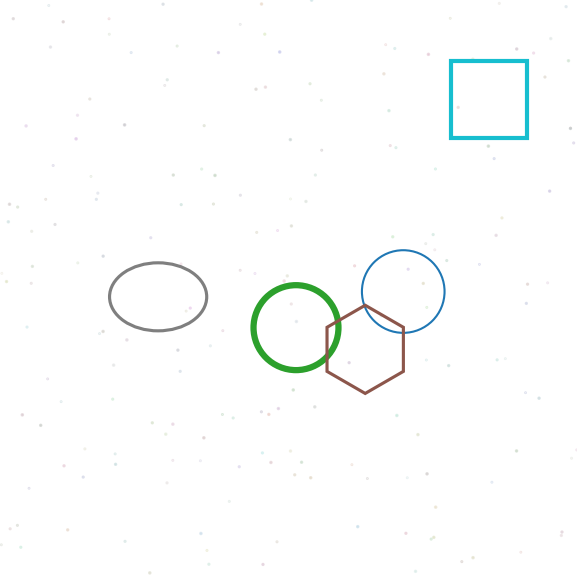[{"shape": "circle", "thickness": 1, "radius": 0.36, "center": [0.698, 0.494]}, {"shape": "circle", "thickness": 3, "radius": 0.37, "center": [0.513, 0.432]}, {"shape": "hexagon", "thickness": 1.5, "radius": 0.38, "center": [0.632, 0.394]}, {"shape": "oval", "thickness": 1.5, "radius": 0.42, "center": [0.274, 0.485]}, {"shape": "square", "thickness": 2, "radius": 0.33, "center": [0.847, 0.827]}]